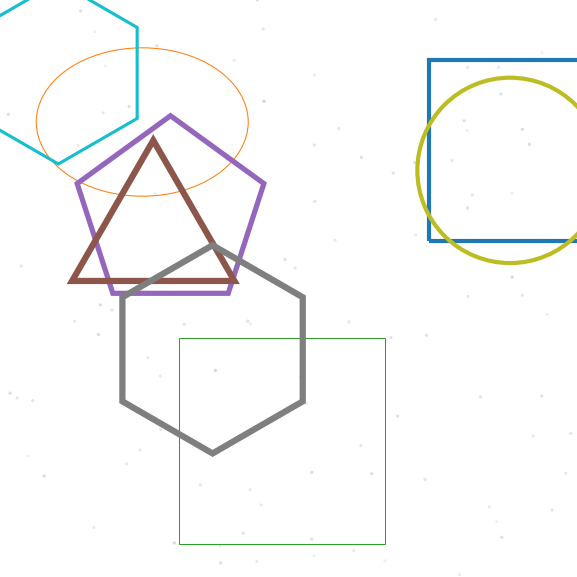[{"shape": "square", "thickness": 2, "radius": 0.78, "center": [0.9, 0.739]}, {"shape": "oval", "thickness": 0.5, "radius": 0.92, "center": [0.246, 0.788]}, {"shape": "square", "thickness": 0.5, "radius": 0.89, "center": [0.489, 0.235]}, {"shape": "pentagon", "thickness": 2.5, "radius": 0.85, "center": [0.295, 0.629]}, {"shape": "triangle", "thickness": 3, "radius": 0.81, "center": [0.265, 0.594]}, {"shape": "hexagon", "thickness": 3, "radius": 0.9, "center": [0.368, 0.394]}, {"shape": "circle", "thickness": 2, "radius": 0.8, "center": [0.883, 0.704]}, {"shape": "hexagon", "thickness": 1.5, "radius": 0.79, "center": [0.101, 0.873]}]